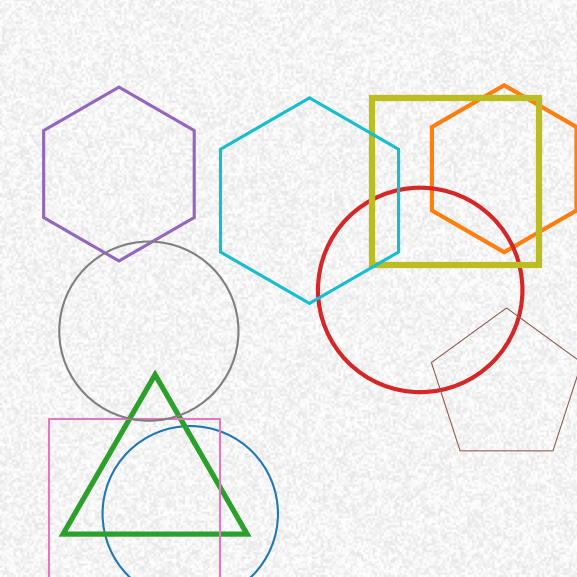[{"shape": "circle", "thickness": 1, "radius": 0.76, "center": [0.329, 0.11]}, {"shape": "hexagon", "thickness": 2, "radius": 0.72, "center": [0.873, 0.707]}, {"shape": "triangle", "thickness": 2.5, "radius": 0.92, "center": [0.269, 0.166]}, {"shape": "circle", "thickness": 2, "radius": 0.89, "center": [0.728, 0.497]}, {"shape": "hexagon", "thickness": 1.5, "radius": 0.75, "center": [0.206, 0.698]}, {"shape": "pentagon", "thickness": 0.5, "radius": 0.68, "center": [0.877, 0.329]}, {"shape": "square", "thickness": 1, "radius": 0.74, "center": [0.233, 0.125]}, {"shape": "circle", "thickness": 1, "radius": 0.78, "center": [0.258, 0.426]}, {"shape": "square", "thickness": 3, "radius": 0.72, "center": [0.788, 0.685]}, {"shape": "hexagon", "thickness": 1.5, "radius": 0.89, "center": [0.536, 0.652]}]